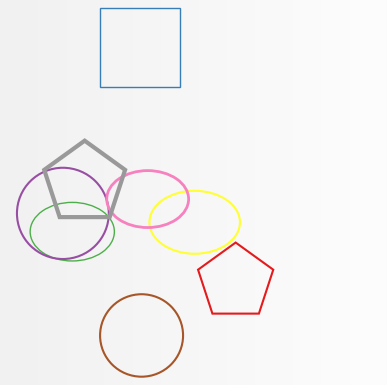[{"shape": "pentagon", "thickness": 1.5, "radius": 0.51, "center": [0.608, 0.268]}, {"shape": "square", "thickness": 1, "radius": 0.51, "center": [0.361, 0.876]}, {"shape": "oval", "thickness": 1, "radius": 0.54, "center": [0.186, 0.398]}, {"shape": "circle", "thickness": 1.5, "radius": 0.59, "center": [0.162, 0.446]}, {"shape": "oval", "thickness": 1.5, "radius": 0.58, "center": [0.502, 0.423]}, {"shape": "circle", "thickness": 1.5, "radius": 0.54, "center": [0.365, 0.129]}, {"shape": "oval", "thickness": 2, "radius": 0.53, "center": [0.381, 0.483]}, {"shape": "pentagon", "thickness": 3, "radius": 0.55, "center": [0.219, 0.525]}]